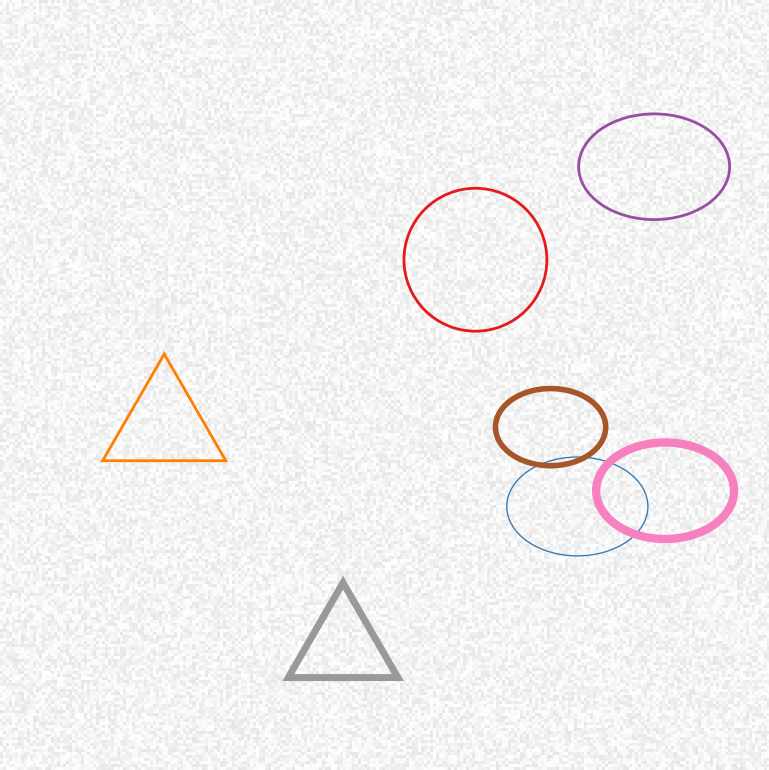[{"shape": "circle", "thickness": 1, "radius": 0.46, "center": [0.617, 0.663]}, {"shape": "oval", "thickness": 0.5, "radius": 0.46, "center": [0.75, 0.342]}, {"shape": "oval", "thickness": 1, "radius": 0.49, "center": [0.85, 0.783]}, {"shape": "triangle", "thickness": 1, "radius": 0.46, "center": [0.213, 0.448]}, {"shape": "oval", "thickness": 2, "radius": 0.36, "center": [0.715, 0.445]}, {"shape": "oval", "thickness": 3, "radius": 0.45, "center": [0.864, 0.363]}, {"shape": "triangle", "thickness": 2.5, "radius": 0.41, "center": [0.446, 0.161]}]